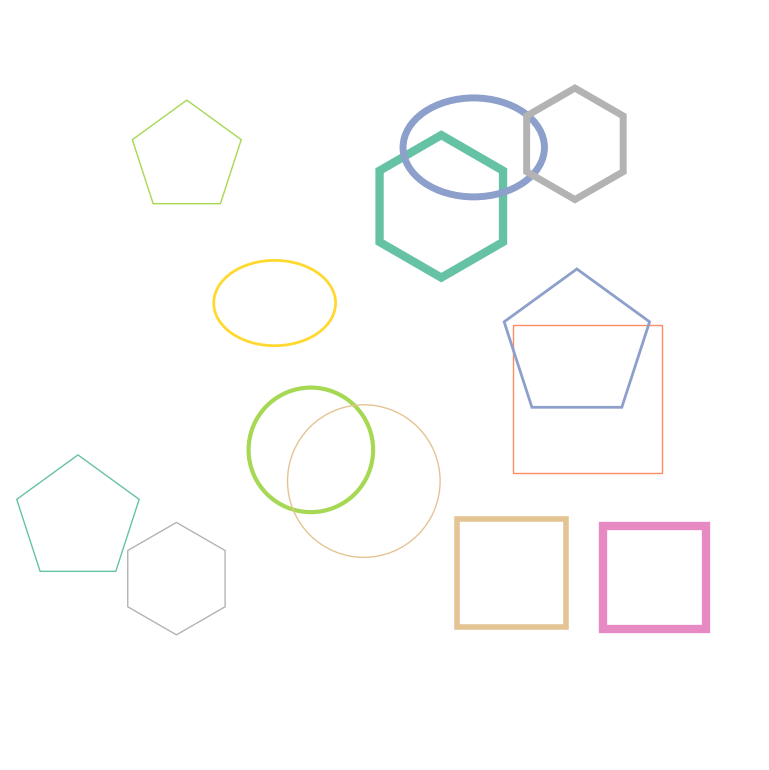[{"shape": "pentagon", "thickness": 0.5, "radius": 0.42, "center": [0.101, 0.326]}, {"shape": "hexagon", "thickness": 3, "radius": 0.46, "center": [0.573, 0.732]}, {"shape": "square", "thickness": 0.5, "radius": 0.48, "center": [0.763, 0.482]}, {"shape": "pentagon", "thickness": 1, "radius": 0.5, "center": [0.749, 0.551]}, {"shape": "oval", "thickness": 2.5, "radius": 0.46, "center": [0.615, 0.809]}, {"shape": "square", "thickness": 3, "radius": 0.33, "center": [0.85, 0.25]}, {"shape": "pentagon", "thickness": 0.5, "radius": 0.37, "center": [0.243, 0.796]}, {"shape": "circle", "thickness": 1.5, "radius": 0.4, "center": [0.404, 0.416]}, {"shape": "oval", "thickness": 1, "radius": 0.4, "center": [0.357, 0.606]}, {"shape": "circle", "thickness": 0.5, "radius": 0.5, "center": [0.472, 0.375]}, {"shape": "square", "thickness": 2, "radius": 0.35, "center": [0.664, 0.256]}, {"shape": "hexagon", "thickness": 0.5, "radius": 0.36, "center": [0.229, 0.249]}, {"shape": "hexagon", "thickness": 2.5, "radius": 0.36, "center": [0.747, 0.813]}]